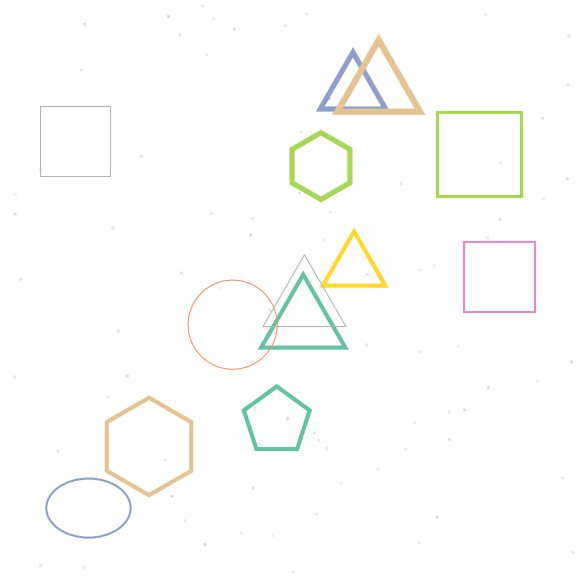[{"shape": "pentagon", "thickness": 2, "radius": 0.3, "center": [0.479, 0.27]}, {"shape": "triangle", "thickness": 2, "radius": 0.42, "center": [0.525, 0.439]}, {"shape": "circle", "thickness": 0.5, "radius": 0.39, "center": [0.403, 0.437]}, {"shape": "oval", "thickness": 1, "radius": 0.37, "center": [0.153, 0.119]}, {"shape": "triangle", "thickness": 2.5, "radius": 0.33, "center": [0.611, 0.843]}, {"shape": "square", "thickness": 1, "radius": 0.31, "center": [0.865, 0.52]}, {"shape": "hexagon", "thickness": 2.5, "radius": 0.29, "center": [0.556, 0.712]}, {"shape": "square", "thickness": 1.5, "radius": 0.36, "center": [0.83, 0.733]}, {"shape": "triangle", "thickness": 2, "radius": 0.31, "center": [0.613, 0.536]}, {"shape": "hexagon", "thickness": 2, "radius": 0.42, "center": [0.258, 0.226]}, {"shape": "triangle", "thickness": 3, "radius": 0.41, "center": [0.656, 0.847]}, {"shape": "square", "thickness": 0.5, "radius": 0.3, "center": [0.13, 0.755]}, {"shape": "triangle", "thickness": 0.5, "radius": 0.41, "center": [0.527, 0.475]}]